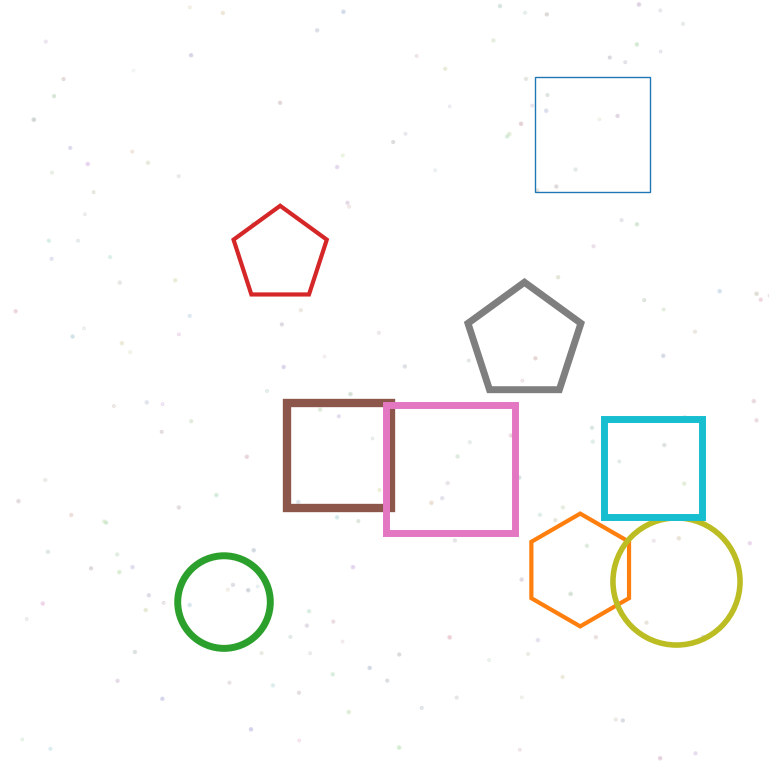[{"shape": "square", "thickness": 0.5, "radius": 0.37, "center": [0.769, 0.826]}, {"shape": "hexagon", "thickness": 1.5, "radius": 0.37, "center": [0.754, 0.26]}, {"shape": "circle", "thickness": 2.5, "radius": 0.3, "center": [0.291, 0.218]}, {"shape": "pentagon", "thickness": 1.5, "radius": 0.32, "center": [0.364, 0.669]}, {"shape": "square", "thickness": 3, "radius": 0.34, "center": [0.44, 0.408]}, {"shape": "square", "thickness": 2.5, "radius": 0.42, "center": [0.585, 0.391]}, {"shape": "pentagon", "thickness": 2.5, "radius": 0.39, "center": [0.681, 0.556]}, {"shape": "circle", "thickness": 2, "radius": 0.41, "center": [0.879, 0.245]}, {"shape": "square", "thickness": 2.5, "radius": 0.32, "center": [0.848, 0.392]}]